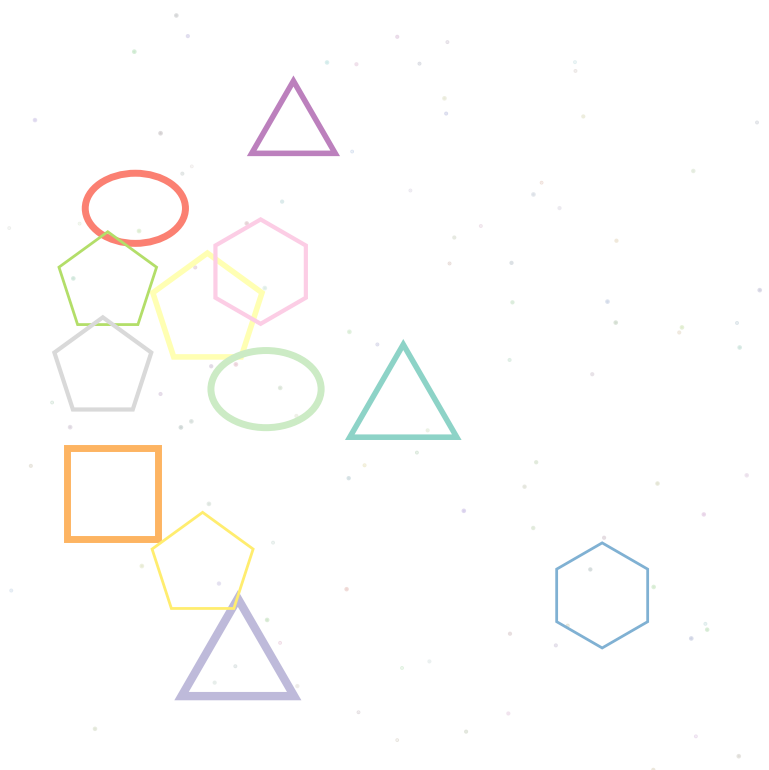[{"shape": "triangle", "thickness": 2, "radius": 0.4, "center": [0.524, 0.472]}, {"shape": "pentagon", "thickness": 2, "radius": 0.37, "center": [0.269, 0.597]}, {"shape": "triangle", "thickness": 3, "radius": 0.42, "center": [0.309, 0.138]}, {"shape": "oval", "thickness": 2.5, "radius": 0.33, "center": [0.176, 0.729]}, {"shape": "hexagon", "thickness": 1, "radius": 0.34, "center": [0.782, 0.227]}, {"shape": "square", "thickness": 2.5, "radius": 0.29, "center": [0.146, 0.359]}, {"shape": "pentagon", "thickness": 1, "radius": 0.33, "center": [0.14, 0.632]}, {"shape": "hexagon", "thickness": 1.5, "radius": 0.34, "center": [0.338, 0.647]}, {"shape": "pentagon", "thickness": 1.5, "radius": 0.33, "center": [0.134, 0.522]}, {"shape": "triangle", "thickness": 2, "radius": 0.31, "center": [0.381, 0.832]}, {"shape": "oval", "thickness": 2.5, "radius": 0.36, "center": [0.345, 0.495]}, {"shape": "pentagon", "thickness": 1, "radius": 0.34, "center": [0.263, 0.266]}]